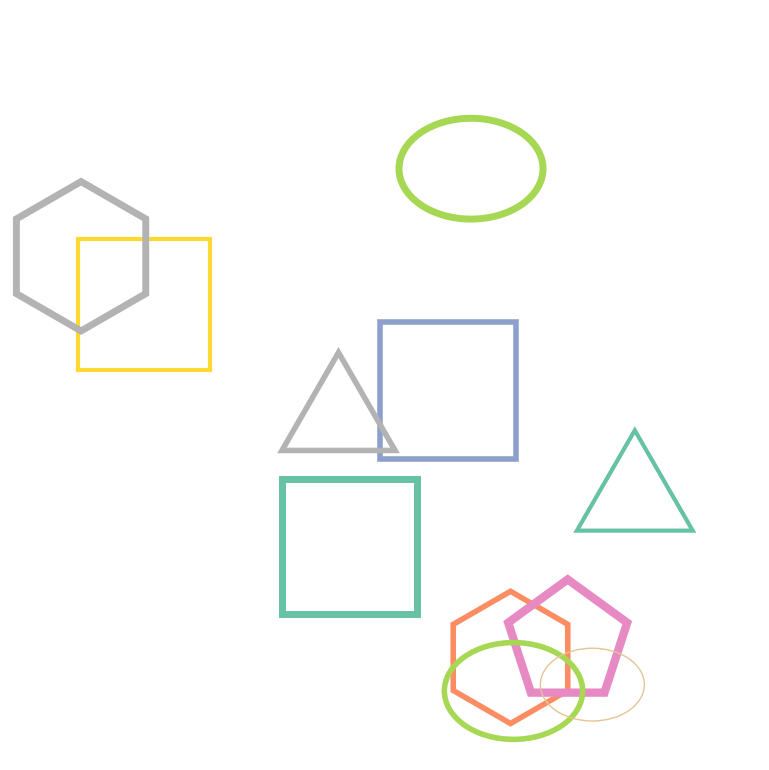[{"shape": "triangle", "thickness": 1.5, "radius": 0.43, "center": [0.824, 0.354]}, {"shape": "square", "thickness": 2.5, "radius": 0.44, "center": [0.454, 0.291]}, {"shape": "hexagon", "thickness": 2, "radius": 0.43, "center": [0.663, 0.146]}, {"shape": "square", "thickness": 2, "radius": 0.44, "center": [0.582, 0.493]}, {"shape": "pentagon", "thickness": 3, "radius": 0.41, "center": [0.737, 0.166]}, {"shape": "oval", "thickness": 2.5, "radius": 0.47, "center": [0.612, 0.781]}, {"shape": "oval", "thickness": 2, "radius": 0.45, "center": [0.667, 0.103]}, {"shape": "square", "thickness": 1.5, "radius": 0.43, "center": [0.187, 0.605]}, {"shape": "oval", "thickness": 0.5, "radius": 0.34, "center": [0.769, 0.111]}, {"shape": "hexagon", "thickness": 2.5, "radius": 0.49, "center": [0.105, 0.667]}, {"shape": "triangle", "thickness": 2, "radius": 0.42, "center": [0.44, 0.457]}]